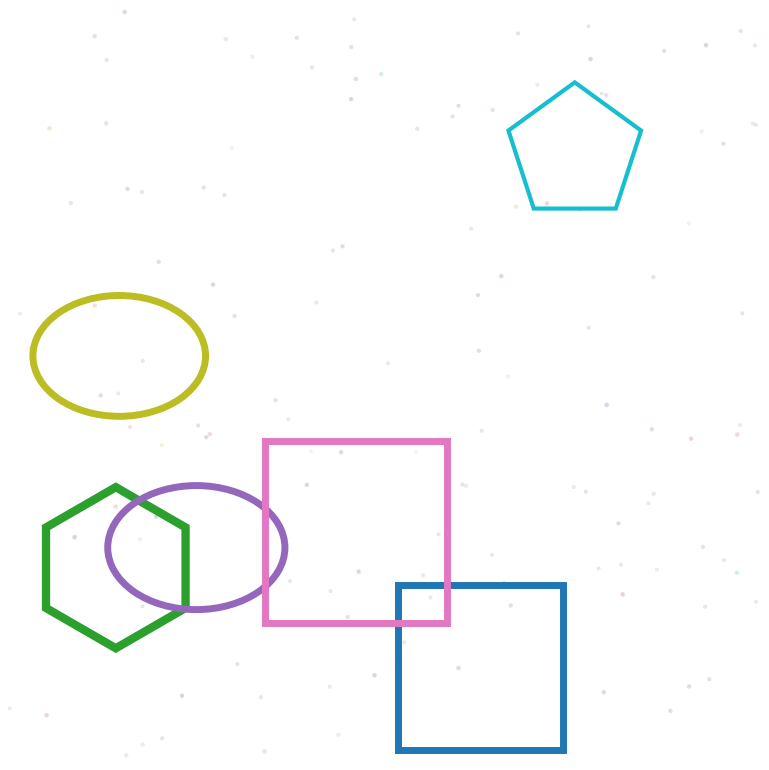[{"shape": "square", "thickness": 2.5, "radius": 0.54, "center": [0.624, 0.134]}, {"shape": "hexagon", "thickness": 3, "radius": 0.52, "center": [0.15, 0.263]}, {"shape": "oval", "thickness": 2.5, "radius": 0.58, "center": [0.255, 0.289]}, {"shape": "square", "thickness": 2.5, "radius": 0.59, "center": [0.463, 0.309]}, {"shape": "oval", "thickness": 2.5, "radius": 0.56, "center": [0.155, 0.538]}, {"shape": "pentagon", "thickness": 1.5, "radius": 0.45, "center": [0.746, 0.802]}]